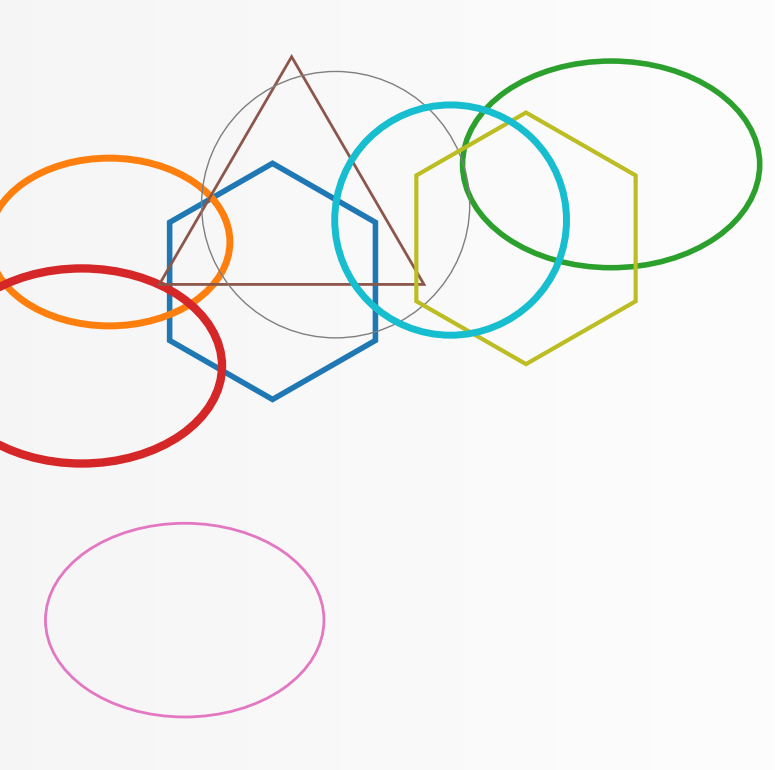[{"shape": "hexagon", "thickness": 2, "radius": 0.77, "center": [0.352, 0.635]}, {"shape": "oval", "thickness": 2.5, "radius": 0.78, "center": [0.141, 0.686]}, {"shape": "oval", "thickness": 2, "radius": 0.96, "center": [0.789, 0.787]}, {"shape": "oval", "thickness": 3, "radius": 0.9, "center": [0.106, 0.525]}, {"shape": "triangle", "thickness": 1, "radius": 0.99, "center": [0.376, 0.729]}, {"shape": "oval", "thickness": 1, "radius": 0.9, "center": [0.238, 0.195]}, {"shape": "circle", "thickness": 0.5, "radius": 0.86, "center": [0.433, 0.734]}, {"shape": "hexagon", "thickness": 1.5, "radius": 0.82, "center": [0.679, 0.69]}, {"shape": "circle", "thickness": 2.5, "radius": 0.75, "center": [0.581, 0.714]}]